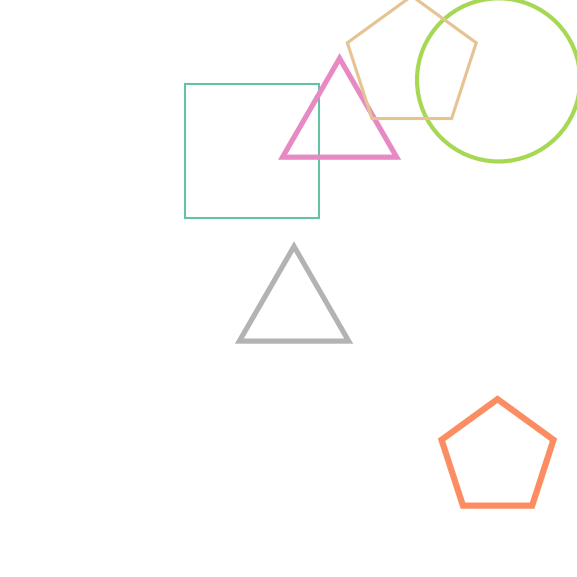[{"shape": "square", "thickness": 1, "radius": 0.58, "center": [0.437, 0.738]}, {"shape": "pentagon", "thickness": 3, "radius": 0.51, "center": [0.862, 0.206]}, {"shape": "triangle", "thickness": 2.5, "radius": 0.57, "center": [0.588, 0.784]}, {"shape": "circle", "thickness": 2, "radius": 0.71, "center": [0.863, 0.861]}, {"shape": "pentagon", "thickness": 1.5, "radius": 0.59, "center": [0.713, 0.889]}, {"shape": "triangle", "thickness": 2.5, "radius": 0.55, "center": [0.509, 0.463]}]